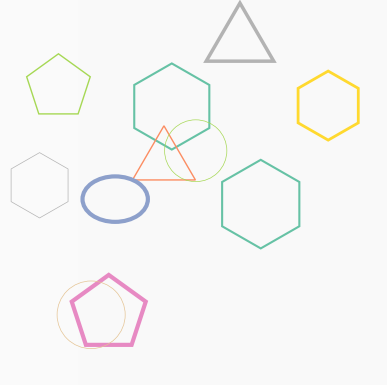[{"shape": "hexagon", "thickness": 1.5, "radius": 0.58, "center": [0.673, 0.47]}, {"shape": "hexagon", "thickness": 1.5, "radius": 0.56, "center": [0.443, 0.723]}, {"shape": "triangle", "thickness": 1, "radius": 0.47, "center": [0.423, 0.579]}, {"shape": "oval", "thickness": 3, "radius": 0.42, "center": [0.297, 0.483]}, {"shape": "pentagon", "thickness": 3, "radius": 0.5, "center": [0.281, 0.185]}, {"shape": "pentagon", "thickness": 1, "radius": 0.43, "center": [0.151, 0.774]}, {"shape": "circle", "thickness": 0.5, "radius": 0.4, "center": [0.505, 0.608]}, {"shape": "hexagon", "thickness": 2, "radius": 0.45, "center": [0.847, 0.726]}, {"shape": "circle", "thickness": 0.5, "radius": 0.44, "center": [0.235, 0.182]}, {"shape": "hexagon", "thickness": 0.5, "radius": 0.42, "center": [0.102, 0.519]}, {"shape": "triangle", "thickness": 2.5, "radius": 0.5, "center": [0.619, 0.891]}]